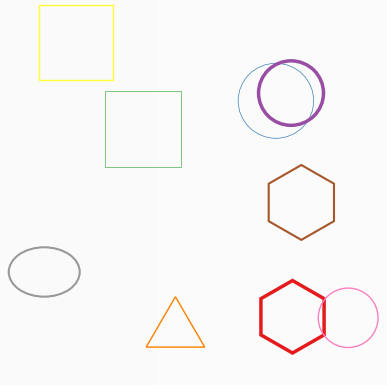[{"shape": "hexagon", "thickness": 2.5, "radius": 0.47, "center": [0.755, 0.177]}, {"shape": "circle", "thickness": 0.5, "radius": 0.49, "center": [0.712, 0.738]}, {"shape": "square", "thickness": 0.5, "radius": 0.49, "center": [0.369, 0.665]}, {"shape": "circle", "thickness": 2.5, "radius": 0.42, "center": [0.751, 0.758]}, {"shape": "triangle", "thickness": 1, "radius": 0.44, "center": [0.453, 0.142]}, {"shape": "square", "thickness": 1, "radius": 0.48, "center": [0.196, 0.89]}, {"shape": "hexagon", "thickness": 1.5, "radius": 0.49, "center": [0.778, 0.474]}, {"shape": "circle", "thickness": 1, "radius": 0.39, "center": [0.898, 0.175]}, {"shape": "oval", "thickness": 1.5, "radius": 0.46, "center": [0.114, 0.294]}]